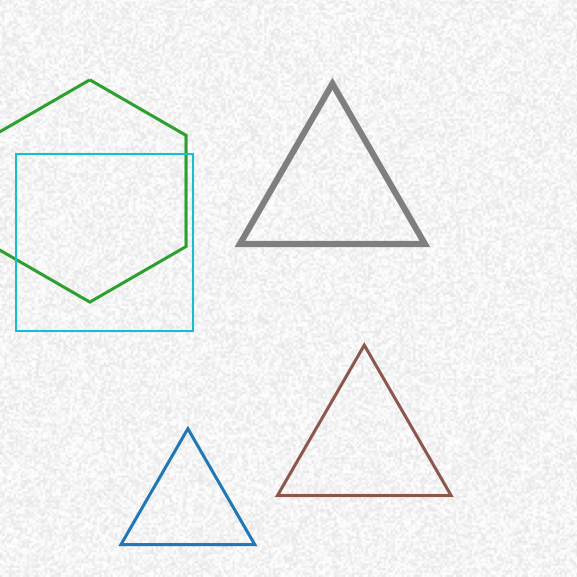[{"shape": "triangle", "thickness": 1.5, "radius": 0.67, "center": [0.325, 0.123]}, {"shape": "hexagon", "thickness": 1.5, "radius": 0.96, "center": [0.156, 0.668]}, {"shape": "triangle", "thickness": 1.5, "radius": 0.87, "center": [0.631, 0.228]}, {"shape": "triangle", "thickness": 3, "radius": 0.93, "center": [0.576, 0.669]}, {"shape": "square", "thickness": 1, "radius": 0.77, "center": [0.18, 0.579]}]